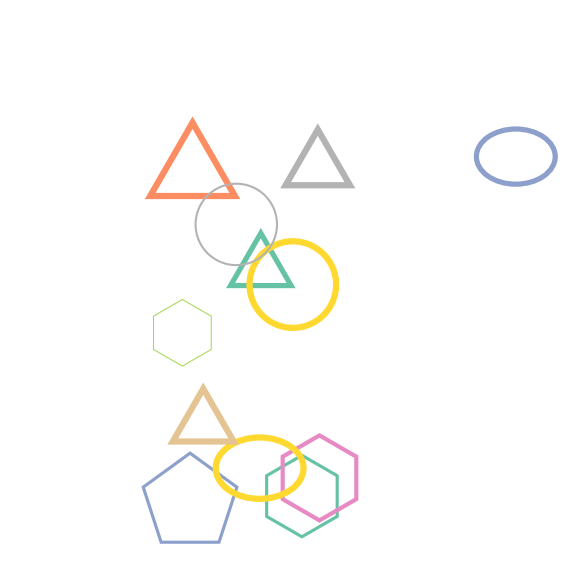[{"shape": "hexagon", "thickness": 1.5, "radius": 0.35, "center": [0.523, 0.14]}, {"shape": "triangle", "thickness": 2.5, "radius": 0.3, "center": [0.452, 0.535]}, {"shape": "triangle", "thickness": 3, "radius": 0.42, "center": [0.333, 0.702]}, {"shape": "oval", "thickness": 2.5, "radius": 0.34, "center": [0.893, 0.728]}, {"shape": "pentagon", "thickness": 1.5, "radius": 0.43, "center": [0.329, 0.129]}, {"shape": "hexagon", "thickness": 2, "radius": 0.37, "center": [0.553, 0.172]}, {"shape": "hexagon", "thickness": 0.5, "radius": 0.29, "center": [0.316, 0.423]}, {"shape": "circle", "thickness": 3, "radius": 0.37, "center": [0.507, 0.506]}, {"shape": "oval", "thickness": 3, "radius": 0.38, "center": [0.45, 0.188]}, {"shape": "triangle", "thickness": 3, "radius": 0.3, "center": [0.352, 0.265]}, {"shape": "circle", "thickness": 1, "radius": 0.35, "center": [0.409, 0.611]}, {"shape": "triangle", "thickness": 3, "radius": 0.32, "center": [0.55, 0.711]}]